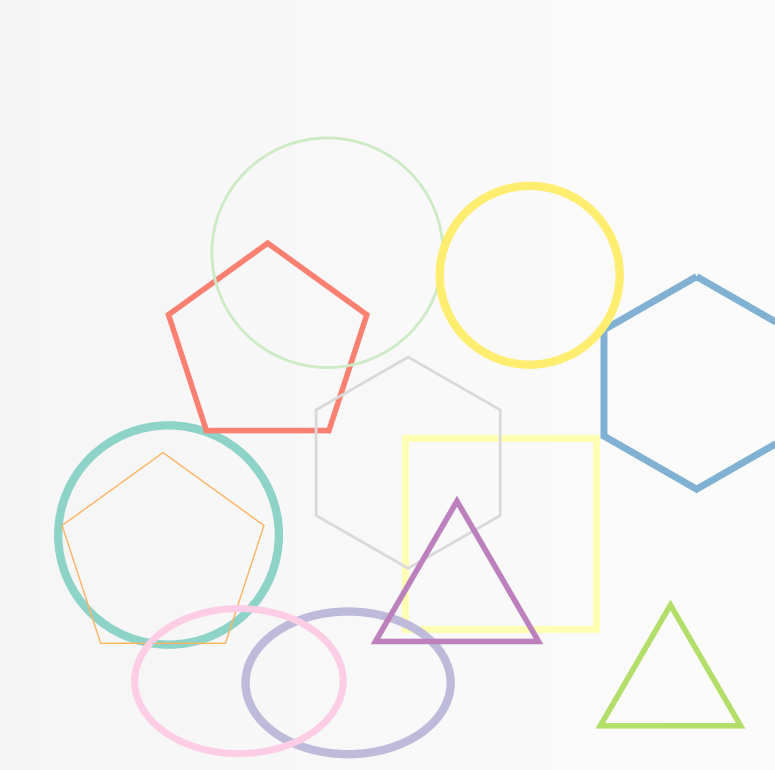[{"shape": "circle", "thickness": 3, "radius": 0.71, "center": [0.217, 0.305]}, {"shape": "square", "thickness": 2.5, "radius": 0.62, "center": [0.646, 0.307]}, {"shape": "oval", "thickness": 3, "radius": 0.66, "center": [0.449, 0.113]}, {"shape": "pentagon", "thickness": 2, "radius": 0.67, "center": [0.345, 0.55]}, {"shape": "hexagon", "thickness": 2.5, "radius": 0.69, "center": [0.899, 0.503]}, {"shape": "pentagon", "thickness": 0.5, "radius": 0.68, "center": [0.21, 0.275]}, {"shape": "triangle", "thickness": 2, "radius": 0.52, "center": [0.865, 0.11]}, {"shape": "oval", "thickness": 2.5, "radius": 0.67, "center": [0.308, 0.115]}, {"shape": "hexagon", "thickness": 1, "radius": 0.69, "center": [0.527, 0.399]}, {"shape": "triangle", "thickness": 2, "radius": 0.61, "center": [0.59, 0.228]}, {"shape": "circle", "thickness": 1, "radius": 0.75, "center": [0.423, 0.672]}, {"shape": "circle", "thickness": 3, "radius": 0.58, "center": [0.684, 0.642]}]